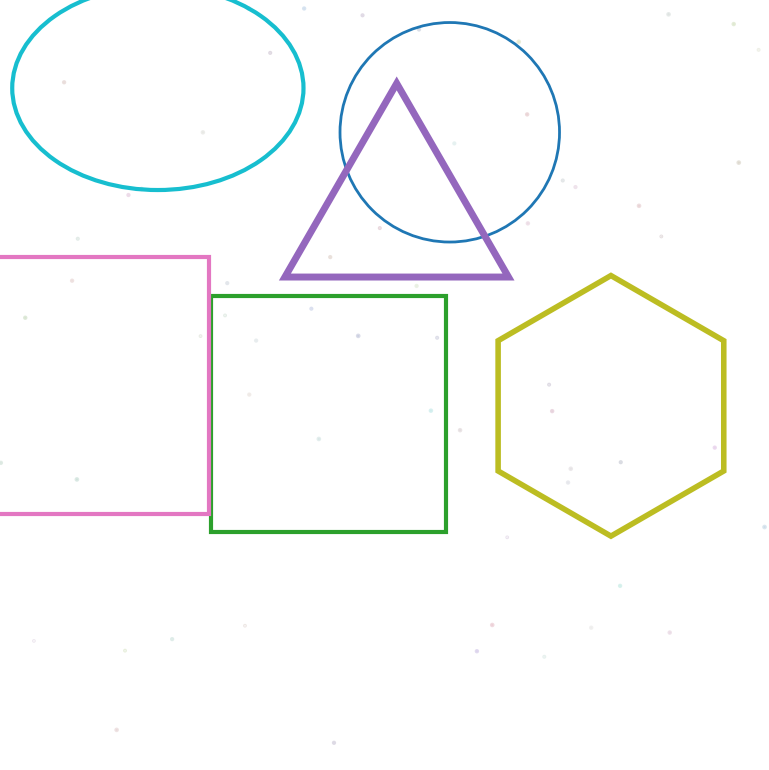[{"shape": "circle", "thickness": 1, "radius": 0.71, "center": [0.584, 0.828]}, {"shape": "square", "thickness": 1.5, "radius": 0.76, "center": [0.426, 0.463]}, {"shape": "triangle", "thickness": 2.5, "radius": 0.84, "center": [0.515, 0.724]}, {"shape": "square", "thickness": 1.5, "radius": 0.84, "center": [0.104, 0.5]}, {"shape": "hexagon", "thickness": 2, "radius": 0.85, "center": [0.793, 0.473]}, {"shape": "oval", "thickness": 1.5, "radius": 0.95, "center": [0.205, 0.886]}]